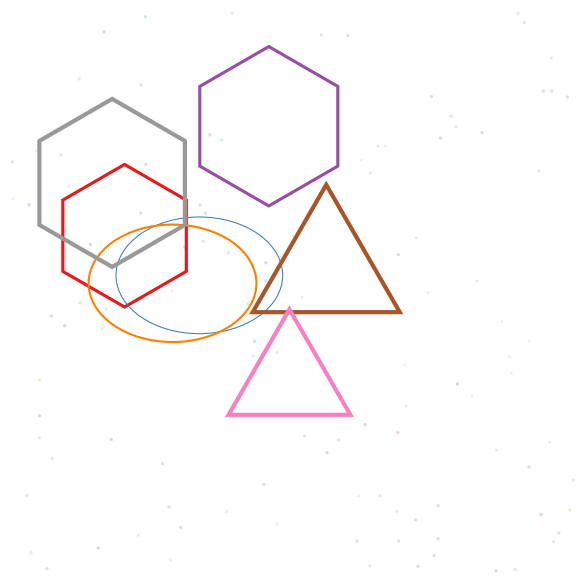[{"shape": "hexagon", "thickness": 1.5, "radius": 0.62, "center": [0.216, 0.591]}, {"shape": "oval", "thickness": 0.5, "radius": 0.72, "center": [0.345, 0.522]}, {"shape": "hexagon", "thickness": 1.5, "radius": 0.69, "center": [0.465, 0.781]}, {"shape": "oval", "thickness": 1, "radius": 0.73, "center": [0.299, 0.509]}, {"shape": "triangle", "thickness": 2, "radius": 0.74, "center": [0.565, 0.532]}, {"shape": "triangle", "thickness": 2, "radius": 0.61, "center": [0.501, 0.342]}, {"shape": "hexagon", "thickness": 2, "radius": 0.73, "center": [0.194, 0.682]}]